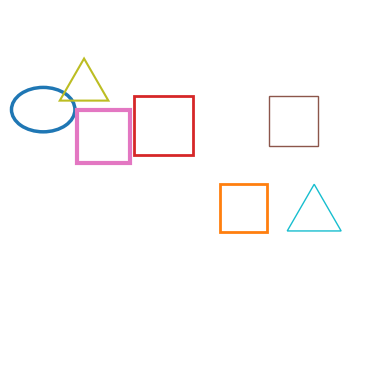[{"shape": "oval", "thickness": 2.5, "radius": 0.41, "center": [0.112, 0.715]}, {"shape": "square", "thickness": 2, "radius": 0.31, "center": [0.633, 0.46]}, {"shape": "square", "thickness": 2, "radius": 0.39, "center": [0.424, 0.673]}, {"shape": "square", "thickness": 1, "radius": 0.32, "center": [0.762, 0.686]}, {"shape": "square", "thickness": 3, "radius": 0.34, "center": [0.27, 0.646]}, {"shape": "triangle", "thickness": 1.5, "radius": 0.36, "center": [0.218, 0.775]}, {"shape": "triangle", "thickness": 1, "radius": 0.4, "center": [0.816, 0.441]}]